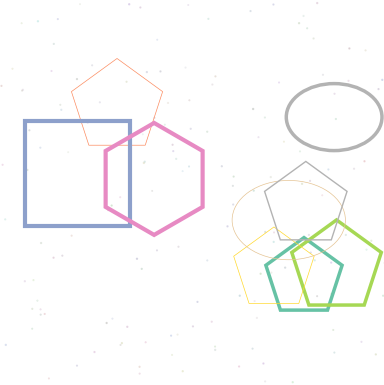[{"shape": "pentagon", "thickness": 2.5, "radius": 0.52, "center": [0.79, 0.279]}, {"shape": "pentagon", "thickness": 0.5, "radius": 0.62, "center": [0.304, 0.724]}, {"shape": "square", "thickness": 3, "radius": 0.68, "center": [0.201, 0.549]}, {"shape": "hexagon", "thickness": 3, "radius": 0.73, "center": [0.4, 0.535]}, {"shape": "pentagon", "thickness": 2.5, "radius": 0.61, "center": [0.874, 0.307]}, {"shape": "pentagon", "thickness": 0.5, "radius": 0.55, "center": [0.712, 0.301]}, {"shape": "oval", "thickness": 0.5, "radius": 0.74, "center": [0.75, 0.428]}, {"shape": "oval", "thickness": 2.5, "radius": 0.62, "center": [0.868, 0.696]}, {"shape": "pentagon", "thickness": 1, "radius": 0.56, "center": [0.794, 0.468]}]